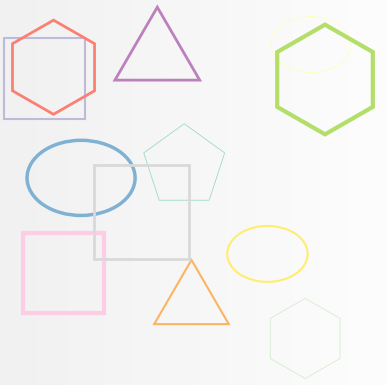[{"shape": "pentagon", "thickness": 0.5, "radius": 0.55, "center": [0.475, 0.569]}, {"shape": "oval", "thickness": 0.5, "radius": 0.52, "center": [0.802, 0.884]}, {"shape": "square", "thickness": 1.5, "radius": 0.52, "center": [0.116, 0.796]}, {"shape": "hexagon", "thickness": 2, "radius": 0.61, "center": [0.138, 0.825]}, {"shape": "oval", "thickness": 2.5, "radius": 0.7, "center": [0.209, 0.538]}, {"shape": "triangle", "thickness": 1.5, "radius": 0.56, "center": [0.494, 0.214]}, {"shape": "hexagon", "thickness": 3, "radius": 0.71, "center": [0.839, 0.794]}, {"shape": "square", "thickness": 3, "radius": 0.52, "center": [0.165, 0.292]}, {"shape": "square", "thickness": 2, "radius": 0.61, "center": [0.365, 0.45]}, {"shape": "triangle", "thickness": 2, "radius": 0.63, "center": [0.406, 0.855]}, {"shape": "hexagon", "thickness": 0.5, "radius": 0.52, "center": [0.787, 0.121]}, {"shape": "oval", "thickness": 1.5, "radius": 0.52, "center": [0.69, 0.34]}]